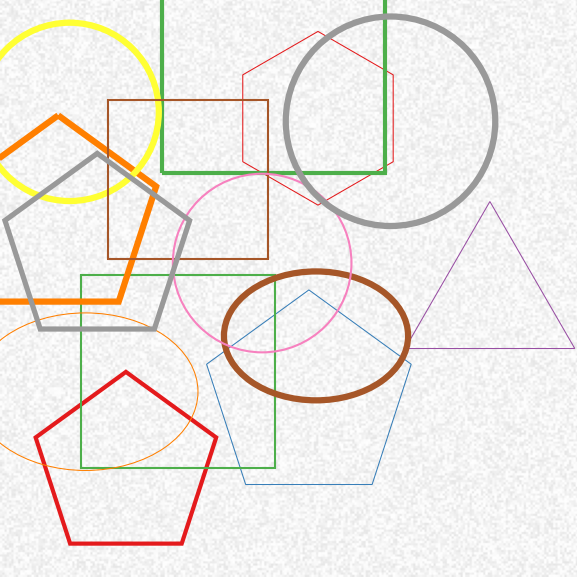[{"shape": "pentagon", "thickness": 2, "radius": 0.82, "center": [0.218, 0.191]}, {"shape": "hexagon", "thickness": 0.5, "radius": 0.75, "center": [0.551, 0.794]}, {"shape": "pentagon", "thickness": 0.5, "radius": 0.93, "center": [0.535, 0.311]}, {"shape": "square", "thickness": 1, "radius": 0.84, "center": [0.308, 0.356]}, {"shape": "square", "thickness": 2, "radius": 0.97, "center": [0.474, 0.892]}, {"shape": "triangle", "thickness": 0.5, "radius": 0.85, "center": [0.848, 0.48]}, {"shape": "pentagon", "thickness": 3, "radius": 0.89, "center": [0.101, 0.621]}, {"shape": "oval", "thickness": 0.5, "radius": 0.97, "center": [0.148, 0.321]}, {"shape": "circle", "thickness": 3, "radius": 0.77, "center": [0.121, 0.805]}, {"shape": "oval", "thickness": 3, "radius": 0.8, "center": [0.547, 0.418]}, {"shape": "square", "thickness": 1, "radius": 0.69, "center": [0.325, 0.688]}, {"shape": "circle", "thickness": 1, "radius": 0.77, "center": [0.454, 0.544]}, {"shape": "pentagon", "thickness": 2.5, "radius": 0.84, "center": [0.168, 0.565]}, {"shape": "circle", "thickness": 3, "radius": 0.91, "center": [0.676, 0.789]}]